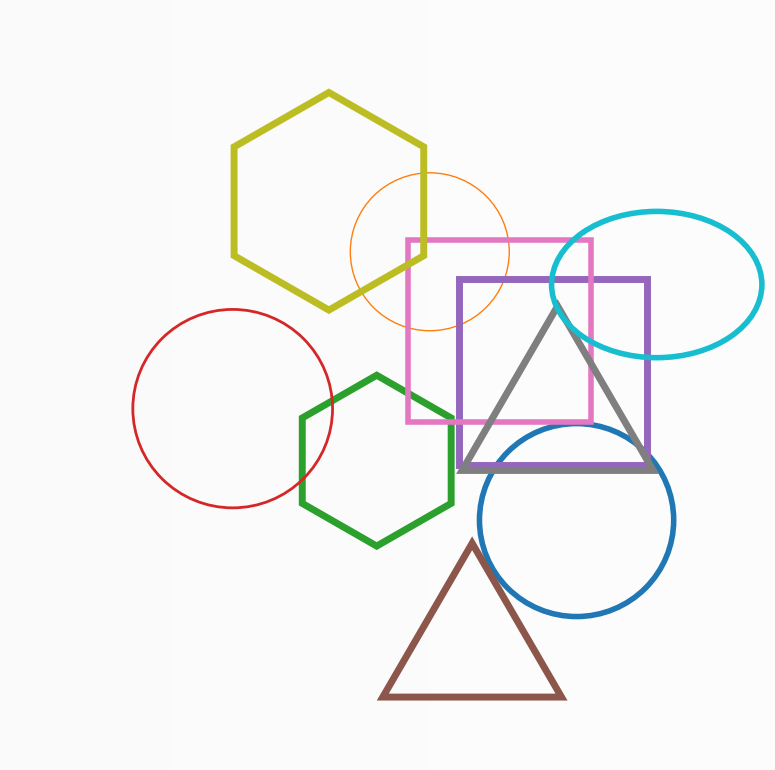[{"shape": "circle", "thickness": 2, "radius": 0.63, "center": [0.744, 0.325]}, {"shape": "circle", "thickness": 0.5, "radius": 0.51, "center": [0.555, 0.673]}, {"shape": "hexagon", "thickness": 2.5, "radius": 0.55, "center": [0.486, 0.402]}, {"shape": "circle", "thickness": 1, "radius": 0.64, "center": [0.3, 0.469]}, {"shape": "square", "thickness": 2.5, "radius": 0.61, "center": [0.713, 0.517]}, {"shape": "triangle", "thickness": 2.5, "radius": 0.67, "center": [0.609, 0.161]}, {"shape": "square", "thickness": 2, "radius": 0.59, "center": [0.644, 0.57]}, {"shape": "triangle", "thickness": 2.5, "radius": 0.71, "center": [0.72, 0.46]}, {"shape": "hexagon", "thickness": 2.5, "radius": 0.71, "center": [0.424, 0.739]}, {"shape": "oval", "thickness": 2, "radius": 0.68, "center": [0.847, 0.63]}]